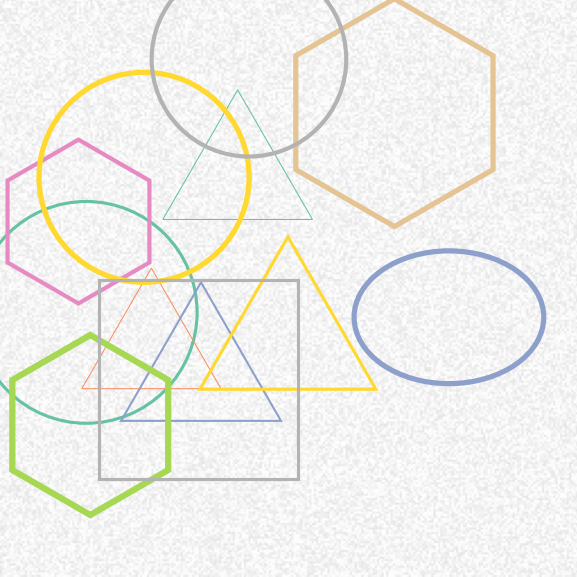[{"shape": "triangle", "thickness": 0.5, "radius": 0.75, "center": [0.412, 0.694]}, {"shape": "circle", "thickness": 1.5, "radius": 0.96, "center": [0.149, 0.458]}, {"shape": "triangle", "thickness": 0.5, "radius": 0.7, "center": [0.262, 0.396]}, {"shape": "oval", "thickness": 2.5, "radius": 0.82, "center": [0.777, 0.45]}, {"shape": "triangle", "thickness": 1, "radius": 0.8, "center": [0.348, 0.35]}, {"shape": "hexagon", "thickness": 2, "radius": 0.71, "center": [0.136, 0.615]}, {"shape": "hexagon", "thickness": 3, "radius": 0.78, "center": [0.156, 0.263]}, {"shape": "circle", "thickness": 2.5, "radius": 0.91, "center": [0.249, 0.692]}, {"shape": "triangle", "thickness": 1.5, "radius": 0.88, "center": [0.499, 0.413]}, {"shape": "hexagon", "thickness": 2.5, "radius": 0.99, "center": [0.683, 0.804]}, {"shape": "square", "thickness": 1.5, "radius": 0.86, "center": [0.344, 0.342]}, {"shape": "circle", "thickness": 2, "radius": 0.84, "center": [0.431, 0.897]}]